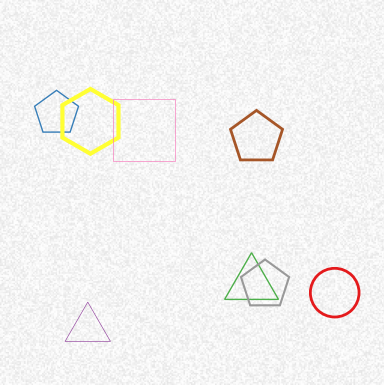[{"shape": "circle", "thickness": 2, "radius": 0.32, "center": [0.869, 0.24]}, {"shape": "pentagon", "thickness": 1, "radius": 0.3, "center": [0.147, 0.705]}, {"shape": "triangle", "thickness": 1, "radius": 0.4, "center": [0.653, 0.263]}, {"shape": "triangle", "thickness": 0.5, "radius": 0.34, "center": [0.228, 0.147]}, {"shape": "hexagon", "thickness": 3, "radius": 0.42, "center": [0.235, 0.685]}, {"shape": "pentagon", "thickness": 2, "radius": 0.36, "center": [0.666, 0.642]}, {"shape": "square", "thickness": 0.5, "radius": 0.4, "center": [0.375, 0.663]}, {"shape": "pentagon", "thickness": 1.5, "radius": 0.33, "center": [0.688, 0.26]}]